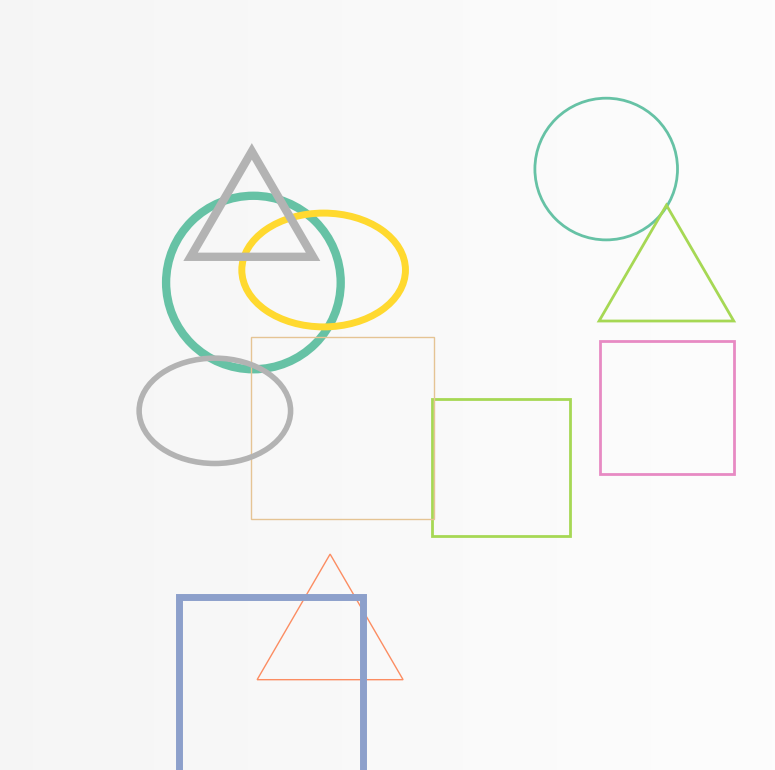[{"shape": "circle", "thickness": 1, "radius": 0.46, "center": [0.782, 0.78]}, {"shape": "circle", "thickness": 3, "radius": 0.56, "center": [0.327, 0.633]}, {"shape": "triangle", "thickness": 0.5, "radius": 0.54, "center": [0.426, 0.172]}, {"shape": "square", "thickness": 2.5, "radius": 0.59, "center": [0.35, 0.106]}, {"shape": "square", "thickness": 1, "radius": 0.43, "center": [0.861, 0.47]}, {"shape": "square", "thickness": 1, "radius": 0.44, "center": [0.646, 0.393]}, {"shape": "triangle", "thickness": 1, "radius": 0.5, "center": [0.86, 0.633]}, {"shape": "oval", "thickness": 2.5, "radius": 0.53, "center": [0.418, 0.649]}, {"shape": "square", "thickness": 0.5, "radius": 0.59, "center": [0.442, 0.444]}, {"shape": "triangle", "thickness": 3, "radius": 0.46, "center": [0.325, 0.712]}, {"shape": "oval", "thickness": 2, "radius": 0.49, "center": [0.277, 0.466]}]